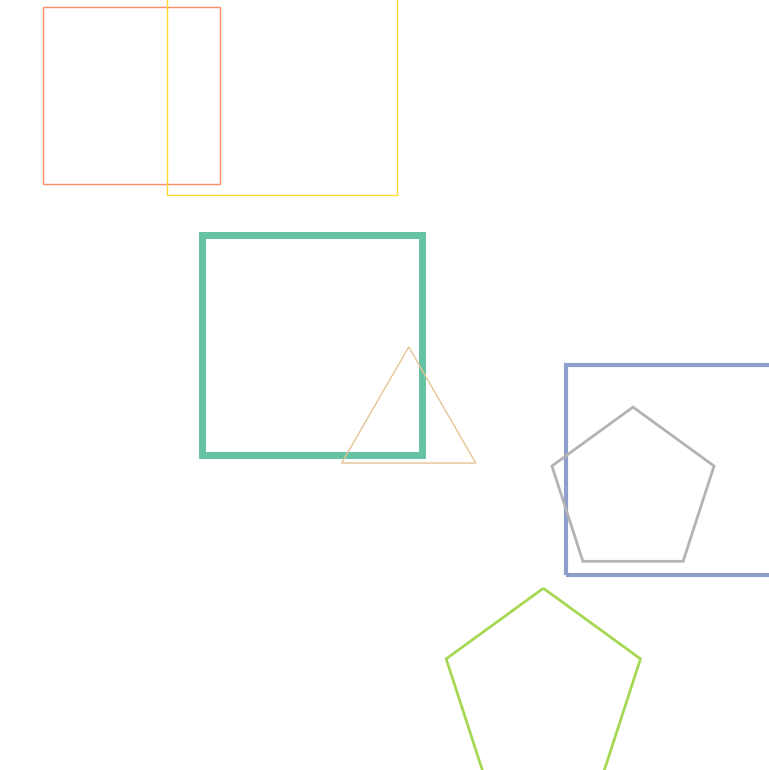[{"shape": "square", "thickness": 2.5, "radius": 0.71, "center": [0.405, 0.552]}, {"shape": "square", "thickness": 0.5, "radius": 0.57, "center": [0.17, 0.876]}, {"shape": "square", "thickness": 1.5, "radius": 0.68, "center": [0.871, 0.389]}, {"shape": "pentagon", "thickness": 1, "radius": 0.66, "center": [0.706, 0.103]}, {"shape": "square", "thickness": 0.5, "radius": 0.75, "center": [0.366, 0.895]}, {"shape": "triangle", "thickness": 0.5, "radius": 0.5, "center": [0.531, 0.449]}, {"shape": "pentagon", "thickness": 1, "radius": 0.55, "center": [0.822, 0.361]}]